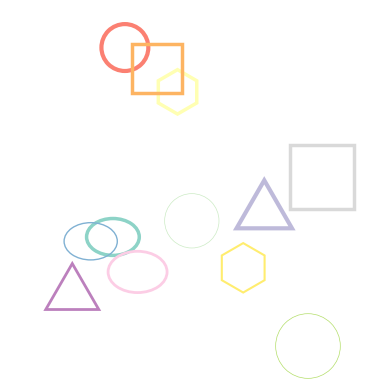[{"shape": "oval", "thickness": 2.5, "radius": 0.34, "center": [0.293, 0.385]}, {"shape": "hexagon", "thickness": 2.5, "radius": 0.29, "center": [0.461, 0.761]}, {"shape": "triangle", "thickness": 3, "radius": 0.42, "center": [0.686, 0.449]}, {"shape": "circle", "thickness": 3, "radius": 0.3, "center": [0.324, 0.877]}, {"shape": "oval", "thickness": 1, "radius": 0.35, "center": [0.236, 0.373]}, {"shape": "square", "thickness": 2.5, "radius": 0.32, "center": [0.408, 0.822]}, {"shape": "circle", "thickness": 0.5, "radius": 0.42, "center": [0.8, 0.101]}, {"shape": "oval", "thickness": 2, "radius": 0.38, "center": [0.357, 0.294]}, {"shape": "square", "thickness": 2.5, "radius": 0.42, "center": [0.836, 0.54]}, {"shape": "triangle", "thickness": 2, "radius": 0.4, "center": [0.188, 0.236]}, {"shape": "circle", "thickness": 0.5, "radius": 0.35, "center": [0.498, 0.426]}, {"shape": "hexagon", "thickness": 1.5, "radius": 0.32, "center": [0.632, 0.304]}]